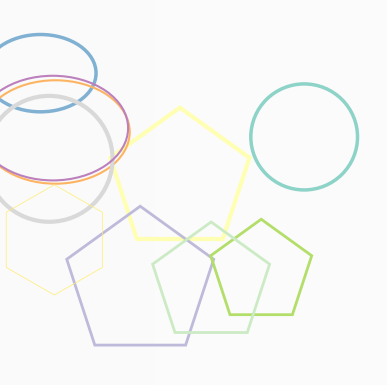[{"shape": "circle", "thickness": 2.5, "radius": 0.69, "center": [0.785, 0.644]}, {"shape": "pentagon", "thickness": 3, "radius": 0.94, "center": [0.464, 0.532]}, {"shape": "pentagon", "thickness": 2, "radius": 1.0, "center": [0.362, 0.265]}, {"shape": "oval", "thickness": 2.5, "radius": 0.72, "center": [0.104, 0.81]}, {"shape": "oval", "thickness": 1.5, "radius": 0.96, "center": [0.143, 0.657]}, {"shape": "pentagon", "thickness": 2, "radius": 0.69, "center": [0.674, 0.294]}, {"shape": "circle", "thickness": 3, "radius": 0.82, "center": [0.127, 0.587]}, {"shape": "oval", "thickness": 1.5, "radius": 0.97, "center": [0.136, 0.667]}, {"shape": "pentagon", "thickness": 2, "radius": 0.79, "center": [0.545, 0.265]}, {"shape": "hexagon", "thickness": 0.5, "radius": 0.72, "center": [0.14, 0.377]}]